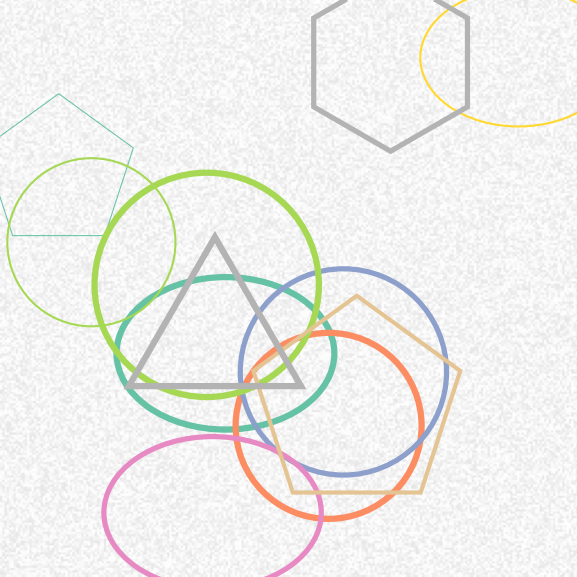[{"shape": "oval", "thickness": 3, "radius": 0.94, "center": [0.39, 0.387]}, {"shape": "pentagon", "thickness": 0.5, "radius": 0.68, "center": [0.102, 0.701]}, {"shape": "circle", "thickness": 3, "radius": 0.81, "center": [0.569, 0.262]}, {"shape": "circle", "thickness": 2.5, "radius": 0.89, "center": [0.595, 0.355]}, {"shape": "oval", "thickness": 2.5, "radius": 0.94, "center": [0.368, 0.111]}, {"shape": "circle", "thickness": 1, "radius": 0.73, "center": [0.158, 0.58]}, {"shape": "circle", "thickness": 3, "radius": 0.97, "center": [0.358, 0.506]}, {"shape": "oval", "thickness": 1, "radius": 0.85, "center": [0.898, 0.899]}, {"shape": "pentagon", "thickness": 2, "radius": 0.94, "center": [0.618, 0.299]}, {"shape": "hexagon", "thickness": 2.5, "radius": 0.77, "center": [0.676, 0.891]}, {"shape": "triangle", "thickness": 3, "radius": 0.86, "center": [0.372, 0.417]}]